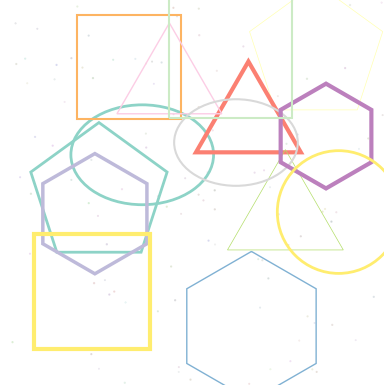[{"shape": "pentagon", "thickness": 2, "radius": 0.93, "center": [0.257, 0.496]}, {"shape": "oval", "thickness": 2, "radius": 0.93, "center": [0.369, 0.598]}, {"shape": "pentagon", "thickness": 0.5, "radius": 0.91, "center": [0.821, 0.862]}, {"shape": "hexagon", "thickness": 2.5, "radius": 0.78, "center": [0.246, 0.445]}, {"shape": "triangle", "thickness": 3, "radius": 0.79, "center": [0.645, 0.683]}, {"shape": "hexagon", "thickness": 1, "radius": 0.97, "center": [0.653, 0.153]}, {"shape": "square", "thickness": 1.5, "radius": 0.68, "center": [0.334, 0.826]}, {"shape": "triangle", "thickness": 0.5, "radius": 0.87, "center": [0.741, 0.438]}, {"shape": "triangle", "thickness": 1, "radius": 0.79, "center": [0.44, 0.783]}, {"shape": "oval", "thickness": 1.5, "radius": 0.8, "center": [0.613, 0.63]}, {"shape": "hexagon", "thickness": 3, "radius": 0.68, "center": [0.847, 0.647]}, {"shape": "square", "thickness": 1.5, "radius": 0.8, "center": [0.6, 0.852]}, {"shape": "circle", "thickness": 2, "radius": 0.8, "center": [0.88, 0.449]}, {"shape": "square", "thickness": 3, "radius": 0.75, "center": [0.239, 0.243]}]